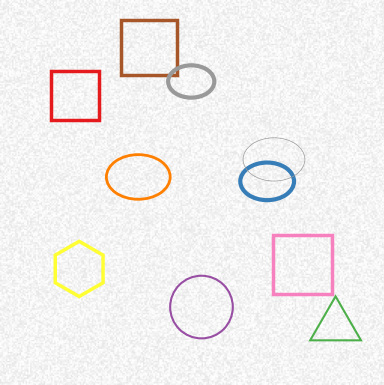[{"shape": "square", "thickness": 2.5, "radius": 0.31, "center": [0.194, 0.752]}, {"shape": "oval", "thickness": 3, "radius": 0.35, "center": [0.694, 0.529]}, {"shape": "triangle", "thickness": 1.5, "radius": 0.38, "center": [0.872, 0.154]}, {"shape": "circle", "thickness": 1.5, "radius": 0.41, "center": [0.523, 0.202]}, {"shape": "oval", "thickness": 2, "radius": 0.41, "center": [0.359, 0.54]}, {"shape": "hexagon", "thickness": 2.5, "radius": 0.36, "center": [0.206, 0.302]}, {"shape": "square", "thickness": 2.5, "radius": 0.36, "center": [0.387, 0.876]}, {"shape": "square", "thickness": 2.5, "radius": 0.38, "center": [0.786, 0.314]}, {"shape": "oval", "thickness": 3, "radius": 0.3, "center": [0.497, 0.788]}, {"shape": "oval", "thickness": 0.5, "radius": 0.4, "center": [0.712, 0.586]}]